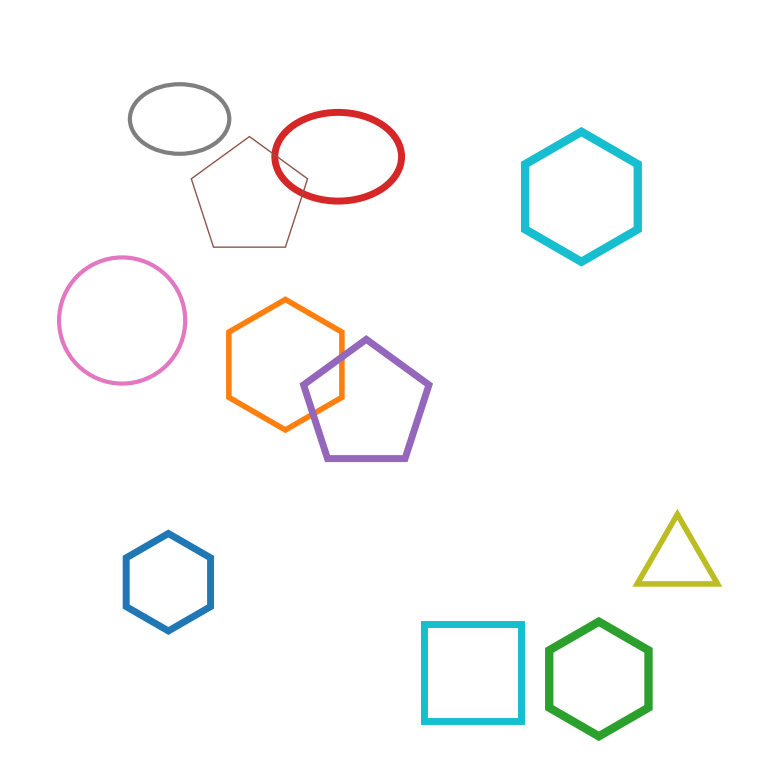[{"shape": "hexagon", "thickness": 2.5, "radius": 0.32, "center": [0.219, 0.244]}, {"shape": "hexagon", "thickness": 2, "radius": 0.42, "center": [0.371, 0.526]}, {"shape": "hexagon", "thickness": 3, "radius": 0.37, "center": [0.778, 0.118]}, {"shape": "oval", "thickness": 2.5, "radius": 0.41, "center": [0.439, 0.796]}, {"shape": "pentagon", "thickness": 2.5, "radius": 0.43, "center": [0.476, 0.474]}, {"shape": "pentagon", "thickness": 0.5, "radius": 0.4, "center": [0.324, 0.743]}, {"shape": "circle", "thickness": 1.5, "radius": 0.41, "center": [0.159, 0.584]}, {"shape": "oval", "thickness": 1.5, "radius": 0.32, "center": [0.233, 0.845]}, {"shape": "triangle", "thickness": 2, "radius": 0.3, "center": [0.88, 0.272]}, {"shape": "square", "thickness": 2.5, "radius": 0.31, "center": [0.614, 0.126]}, {"shape": "hexagon", "thickness": 3, "radius": 0.42, "center": [0.755, 0.744]}]